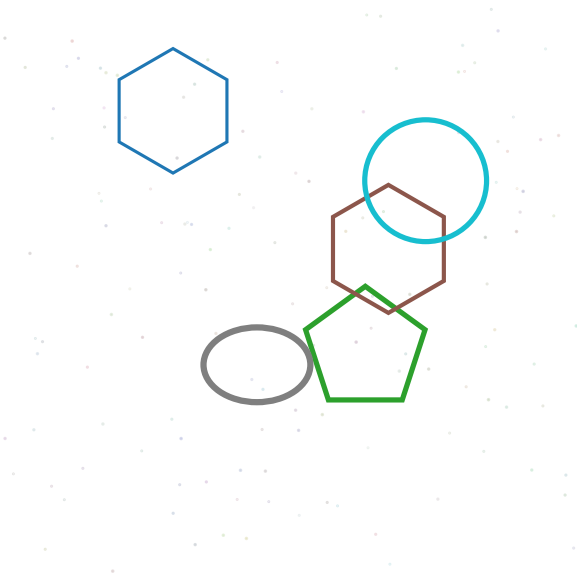[{"shape": "hexagon", "thickness": 1.5, "radius": 0.54, "center": [0.3, 0.807]}, {"shape": "pentagon", "thickness": 2.5, "radius": 0.54, "center": [0.633, 0.395]}, {"shape": "hexagon", "thickness": 2, "radius": 0.55, "center": [0.673, 0.568]}, {"shape": "oval", "thickness": 3, "radius": 0.46, "center": [0.445, 0.367]}, {"shape": "circle", "thickness": 2.5, "radius": 0.53, "center": [0.737, 0.686]}]